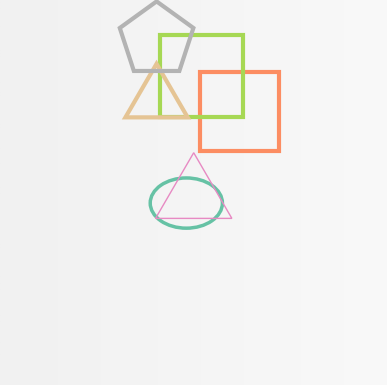[{"shape": "oval", "thickness": 2.5, "radius": 0.47, "center": [0.481, 0.473]}, {"shape": "square", "thickness": 3, "radius": 0.51, "center": [0.618, 0.709]}, {"shape": "triangle", "thickness": 1, "radius": 0.57, "center": [0.5, 0.49]}, {"shape": "square", "thickness": 3, "radius": 0.54, "center": [0.52, 0.803]}, {"shape": "triangle", "thickness": 3, "radius": 0.46, "center": [0.404, 0.742]}, {"shape": "pentagon", "thickness": 3, "radius": 0.5, "center": [0.404, 0.896]}]